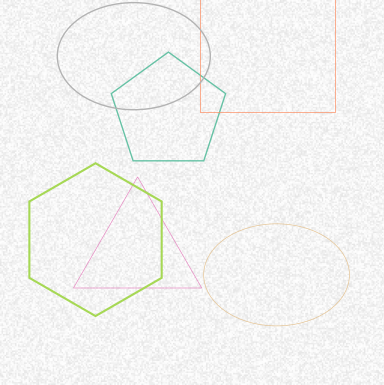[{"shape": "pentagon", "thickness": 1, "radius": 0.78, "center": [0.437, 0.709]}, {"shape": "square", "thickness": 0.5, "radius": 0.88, "center": [0.695, 0.885]}, {"shape": "triangle", "thickness": 0.5, "radius": 0.96, "center": [0.357, 0.348]}, {"shape": "hexagon", "thickness": 1.5, "radius": 0.99, "center": [0.248, 0.377]}, {"shape": "oval", "thickness": 0.5, "radius": 0.95, "center": [0.718, 0.286]}, {"shape": "oval", "thickness": 1, "radius": 0.99, "center": [0.348, 0.854]}]